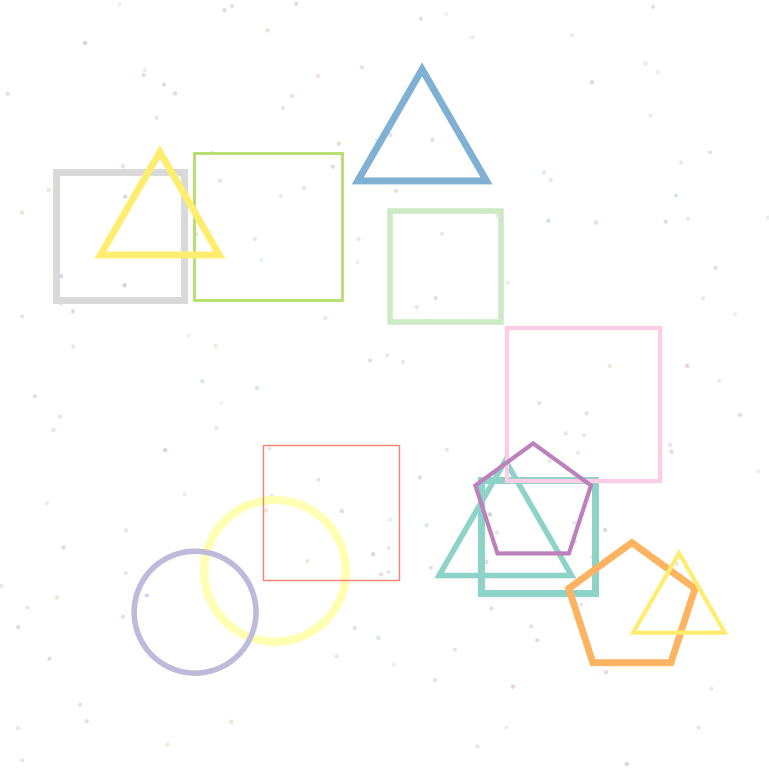[{"shape": "square", "thickness": 2.5, "radius": 0.37, "center": [0.699, 0.303]}, {"shape": "triangle", "thickness": 2, "radius": 0.5, "center": [0.656, 0.302]}, {"shape": "circle", "thickness": 3, "radius": 0.46, "center": [0.357, 0.259]}, {"shape": "circle", "thickness": 2, "radius": 0.4, "center": [0.253, 0.205]}, {"shape": "square", "thickness": 0.5, "radius": 0.44, "center": [0.43, 0.334]}, {"shape": "triangle", "thickness": 2.5, "radius": 0.48, "center": [0.548, 0.813]}, {"shape": "pentagon", "thickness": 2.5, "radius": 0.43, "center": [0.821, 0.209]}, {"shape": "square", "thickness": 1, "radius": 0.48, "center": [0.348, 0.706]}, {"shape": "square", "thickness": 1.5, "radius": 0.5, "center": [0.758, 0.475]}, {"shape": "square", "thickness": 2.5, "radius": 0.42, "center": [0.156, 0.693]}, {"shape": "pentagon", "thickness": 1.5, "radius": 0.39, "center": [0.692, 0.345]}, {"shape": "square", "thickness": 2, "radius": 0.36, "center": [0.579, 0.654]}, {"shape": "triangle", "thickness": 1.5, "radius": 0.34, "center": [0.882, 0.213]}, {"shape": "triangle", "thickness": 2.5, "radius": 0.45, "center": [0.208, 0.713]}]